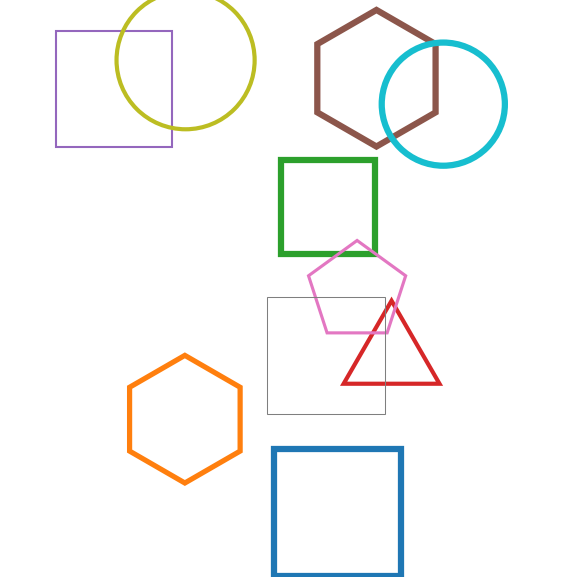[{"shape": "square", "thickness": 3, "radius": 0.55, "center": [0.584, 0.112]}, {"shape": "hexagon", "thickness": 2.5, "radius": 0.55, "center": [0.32, 0.273]}, {"shape": "square", "thickness": 3, "radius": 0.41, "center": [0.569, 0.64]}, {"shape": "triangle", "thickness": 2, "radius": 0.48, "center": [0.678, 0.383]}, {"shape": "square", "thickness": 1, "radius": 0.5, "center": [0.197, 0.845]}, {"shape": "hexagon", "thickness": 3, "radius": 0.59, "center": [0.652, 0.864]}, {"shape": "pentagon", "thickness": 1.5, "radius": 0.44, "center": [0.618, 0.494]}, {"shape": "square", "thickness": 0.5, "radius": 0.51, "center": [0.564, 0.384]}, {"shape": "circle", "thickness": 2, "radius": 0.6, "center": [0.321, 0.895]}, {"shape": "circle", "thickness": 3, "radius": 0.53, "center": [0.768, 0.819]}]